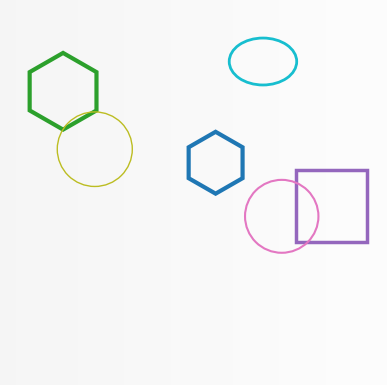[{"shape": "hexagon", "thickness": 3, "radius": 0.4, "center": [0.556, 0.577]}, {"shape": "hexagon", "thickness": 3, "radius": 0.5, "center": [0.163, 0.763]}, {"shape": "square", "thickness": 2.5, "radius": 0.46, "center": [0.855, 0.465]}, {"shape": "circle", "thickness": 1.5, "radius": 0.47, "center": [0.727, 0.438]}, {"shape": "circle", "thickness": 1, "radius": 0.48, "center": [0.245, 0.612]}, {"shape": "oval", "thickness": 2, "radius": 0.44, "center": [0.679, 0.84]}]